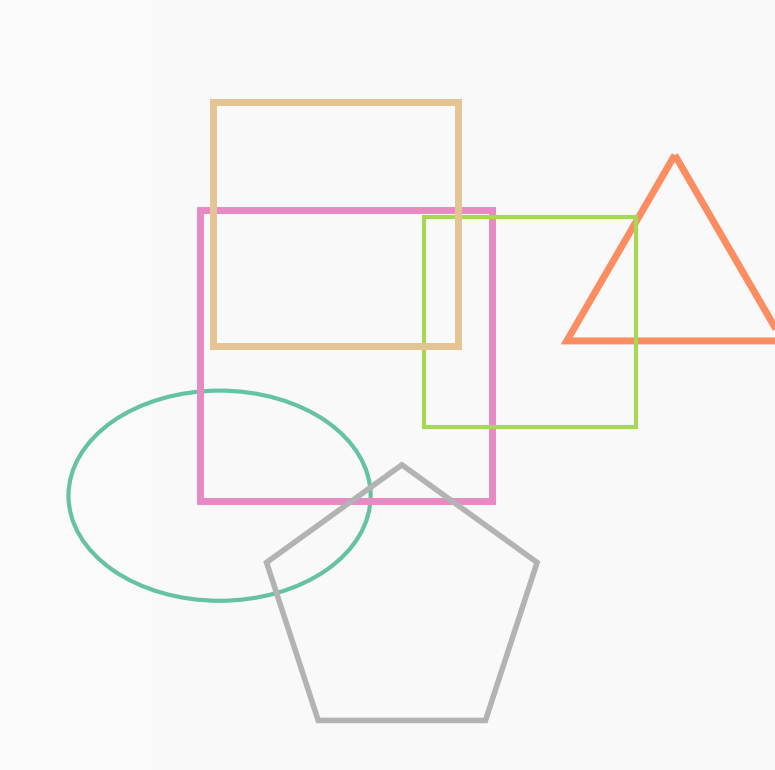[{"shape": "oval", "thickness": 1.5, "radius": 0.97, "center": [0.283, 0.356]}, {"shape": "triangle", "thickness": 2.5, "radius": 0.8, "center": [0.871, 0.638]}, {"shape": "square", "thickness": 2.5, "radius": 0.94, "center": [0.446, 0.538]}, {"shape": "square", "thickness": 1.5, "radius": 0.68, "center": [0.684, 0.582]}, {"shape": "square", "thickness": 2.5, "radius": 0.79, "center": [0.433, 0.709]}, {"shape": "pentagon", "thickness": 2, "radius": 0.92, "center": [0.518, 0.213]}]